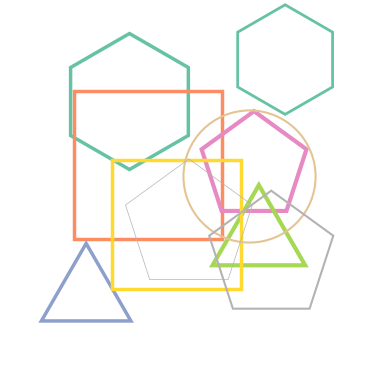[{"shape": "hexagon", "thickness": 2, "radius": 0.71, "center": [0.741, 0.845]}, {"shape": "hexagon", "thickness": 2.5, "radius": 0.88, "center": [0.336, 0.736]}, {"shape": "square", "thickness": 2.5, "radius": 0.96, "center": [0.385, 0.572]}, {"shape": "triangle", "thickness": 2.5, "radius": 0.67, "center": [0.224, 0.233]}, {"shape": "pentagon", "thickness": 3, "radius": 0.72, "center": [0.66, 0.568]}, {"shape": "triangle", "thickness": 3, "radius": 0.69, "center": [0.672, 0.38]}, {"shape": "square", "thickness": 2.5, "radius": 0.84, "center": [0.458, 0.416]}, {"shape": "circle", "thickness": 1.5, "radius": 0.86, "center": [0.648, 0.542]}, {"shape": "pentagon", "thickness": 0.5, "radius": 0.87, "center": [0.491, 0.414]}, {"shape": "pentagon", "thickness": 1.5, "radius": 0.85, "center": [0.704, 0.335]}]